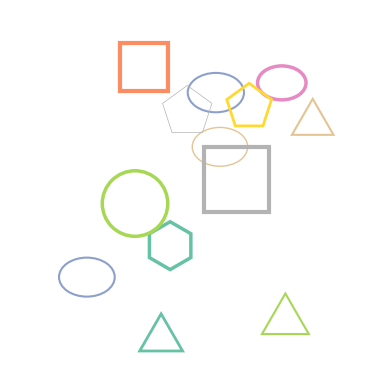[{"shape": "triangle", "thickness": 2, "radius": 0.32, "center": [0.419, 0.121]}, {"shape": "hexagon", "thickness": 2.5, "radius": 0.31, "center": [0.442, 0.362]}, {"shape": "square", "thickness": 3, "radius": 0.31, "center": [0.374, 0.826]}, {"shape": "oval", "thickness": 1.5, "radius": 0.37, "center": [0.561, 0.759]}, {"shape": "oval", "thickness": 1.5, "radius": 0.36, "center": [0.226, 0.28]}, {"shape": "oval", "thickness": 2.5, "radius": 0.31, "center": [0.732, 0.785]}, {"shape": "triangle", "thickness": 1.5, "radius": 0.35, "center": [0.741, 0.167]}, {"shape": "circle", "thickness": 2.5, "radius": 0.43, "center": [0.351, 0.471]}, {"shape": "pentagon", "thickness": 2, "radius": 0.31, "center": [0.647, 0.722]}, {"shape": "triangle", "thickness": 1.5, "radius": 0.31, "center": [0.812, 0.681]}, {"shape": "oval", "thickness": 1, "radius": 0.36, "center": [0.571, 0.619]}, {"shape": "pentagon", "thickness": 0.5, "radius": 0.34, "center": [0.486, 0.711]}, {"shape": "square", "thickness": 3, "radius": 0.42, "center": [0.615, 0.534]}]